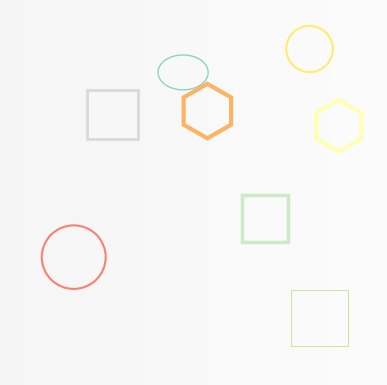[{"shape": "oval", "thickness": 1, "radius": 0.32, "center": [0.473, 0.812]}, {"shape": "hexagon", "thickness": 3, "radius": 0.33, "center": [0.874, 0.673]}, {"shape": "circle", "thickness": 1.5, "radius": 0.41, "center": [0.19, 0.332]}, {"shape": "hexagon", "thickness": 3, "radius": 0.35, "center": [0.535, 0.712]}, {"shape": "square", "thickness": 0.5, "radius": 0.37, "center": [0.825, 0.174]}, {"shape": "square", "thickness": 2, "radius": 0.32, "center": [0.29, 0.703]}, {"shape": "square", "thickness": 2.5, "radius": 0.3, "center": [0.684, 0.432]}, {"shape": "circle", "thickness": 1.5, "radius": 0.3, "center": [0.799, 0.873]}]